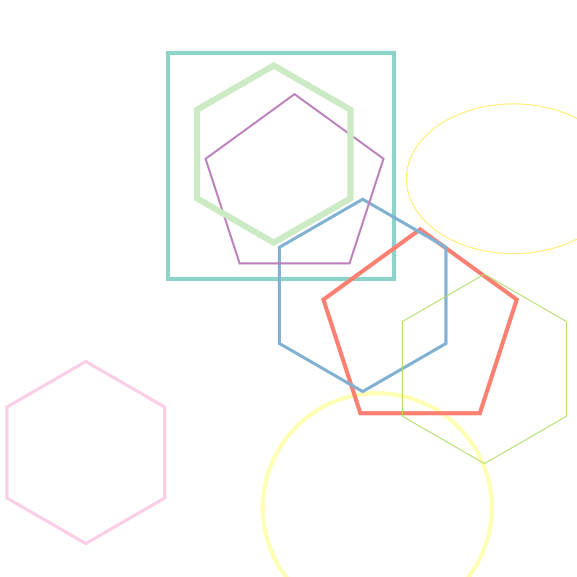[{"shape": "square", "thickness": 2, "radius": 0.98, "center": [0.486, 0.712]}, {"shape": "circle", "thickness": 2, "radius": 0.99, "center": [0.653, 0.12]}, {"shape": "pentagon", "thickness": 2, "radius": 0.88, "center": [0.727, 0.426]}, {"shape": "hexagon", "thickness": 1.5, "radius": 0.83, "center": [0.628, 0.488]}, {"shape": "hexagon", "thickness": 0.5, "radius": 0.82, "center": [0.839, 0.36]}, {"shape": "hexagon", "thickness": 1.5, "radius": 0.79, "center": [0.149, 0.216]}, {"shape": "pentagon", "thickness": 1, "radius": 0.81, "center": [0.51, 0.674]}, {"shape": "hexagon", "thickness": 3, "radius": 0.77, "center": [0.474, 0.732]}, {"shape": "oval", "thickness": 0.5, "radius": 0.93, "center": [0.889, 0.69]}]